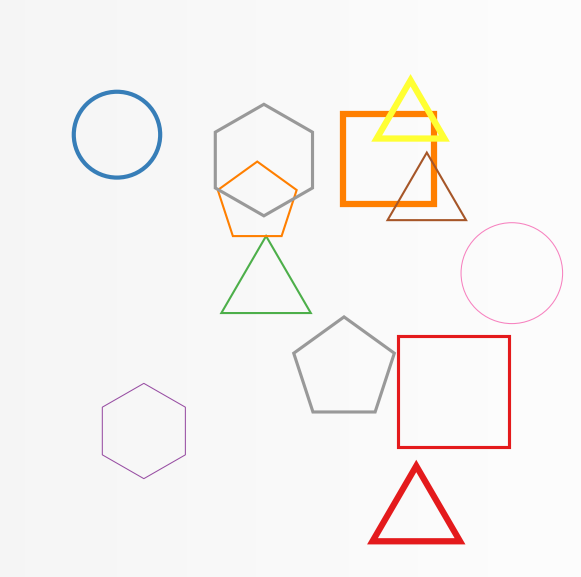[{"shape": "square", "thickness": 1.5, "radius": 0.48, "center": [0.781, 0.321]}, {"shape": "triangle", "thickness": 3, "radius": 0.43, "center": [0.716, 0.105]}, {"shape": "circle", "thickness": 2, "radius": 0.37, "center": [0.201, 0.766]}, {"shape": "triangle", "thickness": 1, "radius": 0.44, "center": [0.458, 0.501]}, {"shape": "hexagon", "thickness": 0.5, "radius": 0.41, "center": [0.247, 0.253]}, {"shape": "square", "thickness": 3, "radius": 0.39, "center": [0.668, 0.724]}, {"shape": "pentagon", "thickness": 1, "radius": 0.36, "center": [0.443, 0.648]}, {"shape": "triangle", "thickness": 3, "radius": 0.34, "center": [0.706, 0.793]}, {"shape": "triangle", "thickness": 1, "radius": 0.39, "center": [0.734, 0.657]}, {"shape": "circle", "thickness": 0.5, "radius": 0.44, "center": [0.881, 0.526]}, {"shape": "pentagon", "thickness": 1.5, "radius": 0.45, "center": [0.592, 0.359]}, {"shape": "hexagon", "thickness": 1.5, "radius": 0.48, "center": [0.454, 0.722]}]